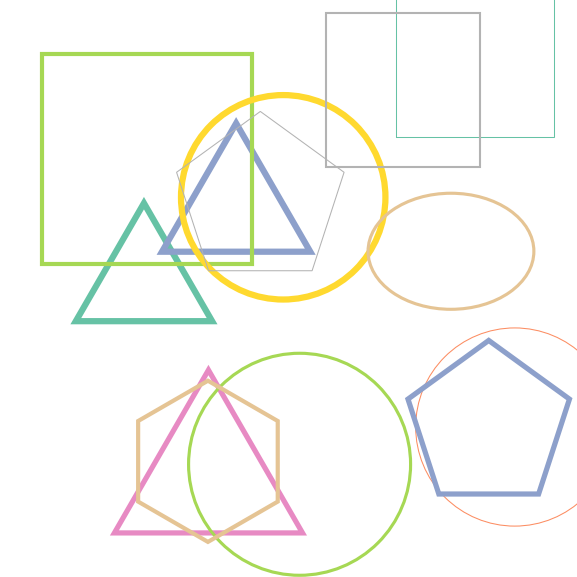[{"shape": "triangle", "thickness": 3, "radius": 0.68, "center": [0.249, 0.511]}, {"shape": "square", "thickness": 0.5, "radius": 0.68, "center": [0.823, 0.899]}, {"shape": "circle", "thickness": 0.5, "radius": 0.86, "center": [0.891, 0.26]}, {"shape": "pentagon", "thickness": 2.5, "radius": 0.73, "center": [0.846, 0.263]}, {"shape": "triangle", "thickness": 3, "radius": 0.74, "center": [0.409, 0.637]}, {"shape": "triangle", "thickness": 2.5, "radius": 0.94, "center": [0.361, 0.17]}, {"shape": "square", "thickness": 2, "radius": 0.91, "center": [0.254, 0.725]}, {"shape": "circle", "thickness": 1.5, "radius": 0.96, "center": [0.519, 0.195]}, {"shape": "circle", "thickness": 3, "radius": 0.89, "center": [0.49, 0.657]}, {"shape": "hexagon", "thickness": 2, "radius": 0.7, "center": [0.36, 0.2]}, {"shape": "oval", "thickness": 1.5, "radius": 0.72, "center": [0.781, 0.564]}, {"shape": "pentagon", "thickness": 0.5, "radius": 0.76, "center": [0.451, 0.654]}, {"shape": "square", "thickness": 1, "radius": 0.67, "center": [0.698, 0.843]}]